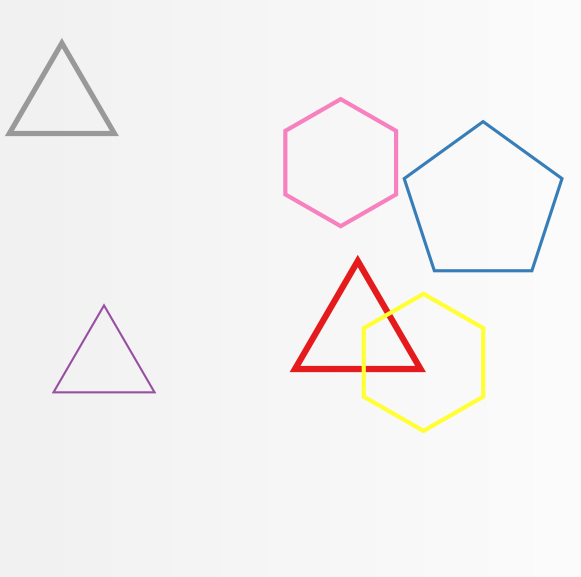[{"shape": "triangle", "thickness": 3, "radius": 0.62, "center": [0.616, 0.422]}, {"shape": "pentagon", "thickness": 1.5, "radius": 0.71, "center": [0.831, 0.646]}, {"shape": "triangle", "thickness": 1, "radius": 0.5, "center": [0.179, 0.37]}, {"shape": "hexagon", "thickness": 2, "radius": 0.59, "center": [0.729, 0.372]}, {"shape": "hexagon", "thickness": 2, "radius": 0.55, "center": [0.586, 0.717]}, {"shape": "triangle", "thickness": 2.5, "radius": 0.52, "center": [0.106, 0.82]}]